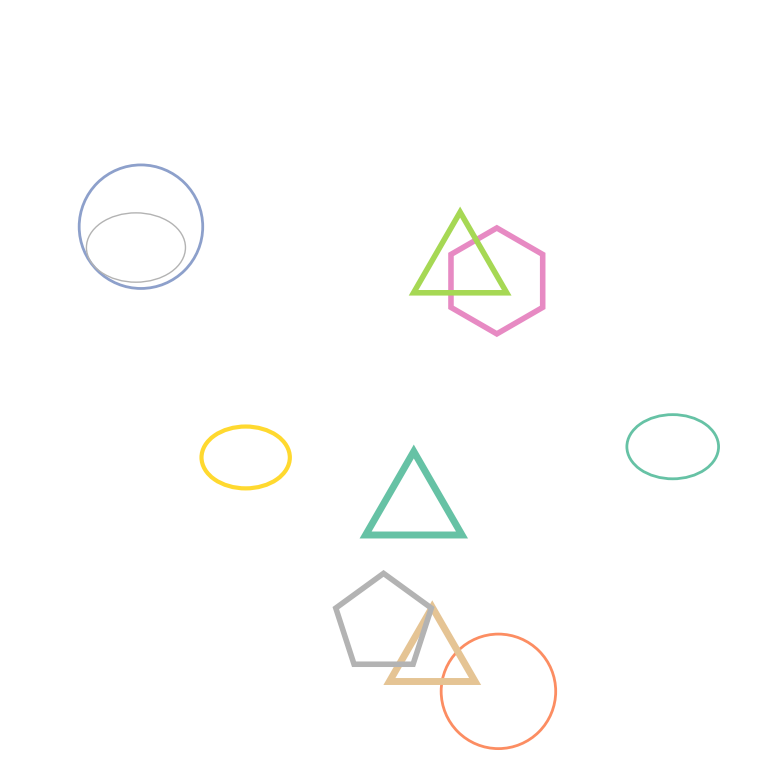[{"shape": "oval", "thickness": 1, "radius": 0.3, "center": [0.874, 0.42]}, {"shape": "triangle", "thickness": 2.5, "radius": 0.36, "center": [0.537, 0.341]}, {"shape": "circle", "thickness": 1, "radius": 0.37, "center": [0.647, 0.102]}, {"shape": "circle", "thickness": 1, "radius": 0.4, "center": [0.183, 0.706]}, {"shape": "hexagon", "thickness": 2, "radius": 0.34, "center": [0.645, 0.635]}, {"shape": "triangle", "thickness": 2, "radius": 0.35, "center": [0.598, 0.655]}, {"shape": "oval", "thickness": 1.5, "radius": 0.29, "center": [0.319, 0.406]}, {"shape": "triangle", "thickness": 2.5, "radius": 0.32, "center": [0.561, 0.147]}, {"shape": "pentagon", "thickness": 2, "radius": 0.33, "center": [0.498, 0.19]}, {"shape": "oval", "thickness": 0.5, "radius": 0.32, "center": [0.177, 0.679]}]